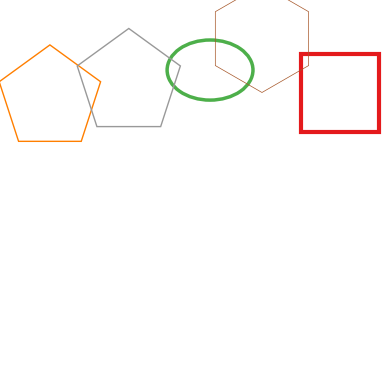[{"shape": "square", "thickness": 3, "radius": 0.51, "center": [0.883, 0.758]}, {"shape": "oval", "thickness": 2.5, "radius": 0.56, "center": [0.546, 0.818]}, {"shape": "pentagon", "thickness": 1, "radius": 0.69, "center": [0.13, 0.745]}, {"shape": "hexagon", "thickness": 0.5, "radius": 0.7, "center": [0.68, 0.9]}, {"shape": "pentagon", "thickness": 1, "radius": 0.7, "center": [0.335, 0.785]}]